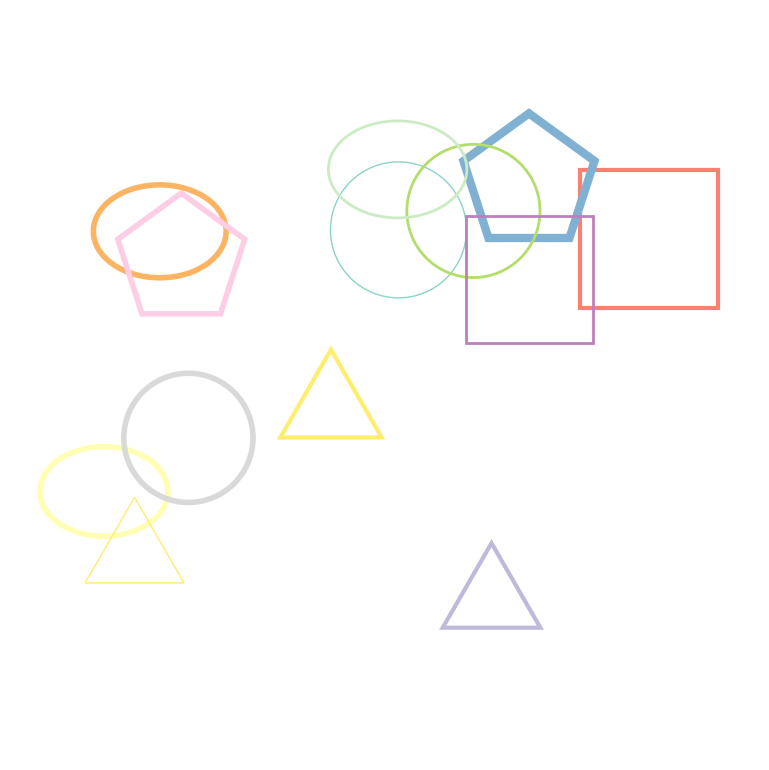[{"shape": "circle", "thickness": 0.5, "radius": 0.44, "center": [0.517, 0.701]}, {"shape": "oval", "thickness": 2, "radius": 0.42, "center": [0.135, 0.362]}, {"shape": "triangle", "thickness": 1.5, "radius": 0.37, "center": [0.638, 0.221]}, {"shape": "square", "thickness": 1.5, "radius": 0.45, "center": [0.843, 0.689]}, {"shape": "pentagon", "thickness": 3, "radius": 0.45, "center": [0.687, 0.763]}, {"shape": "oval", "thickness": 2, "radius": 0.43, "center": [0.207, 0.7]}, {"shape": "circle", "thickness": 1, "radius": 0.43, "center": [0.615, 0.726]}, {"shape": "pentagon", "thickness": 2, "radius": 0.43, "center": [0.235, 0.662]}, {"shape": "circle", "thickness": 2, "radius": 0.42, "center": [0.245, 0.431]}, {"shape": "square", "thickness": 1, "radius": 0.41, "center": [0.688, 0.637]}, {"shape": "oval", "thickness": 1, "radius": 0.45, "center": [0.516, 0.78]}, {"shape": "triangle", "thickness": 0.5, "radius": 0.37, "center": [0.175, 0.28]}, {"shape": "triangle", "thickness": 1.5, "radius": 0.38, "center": [0.43, 0.47]}]